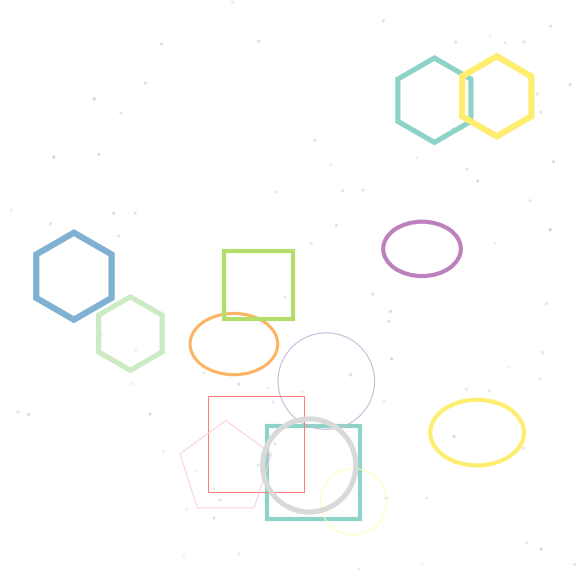[{"shape": "hexagon", "thickness": 2.5, "radius": 0.37, "center": [0.752, 0.826]}, {"shape": "square", "thickness": 2, "radius": 0.4, "center": [0.543, 0.181]}, {"shape": "circle", "thickness": 0.5, "radius": 0.29, "center": [0.612, 0.13]}, {"shape": "circle", "thickness": 0.5, "radius": 0.42, "center": [0.565, 0.339]}, {"shape": "square", "thickness": 0.5, "radius": 0.41, "center": [0.444, 0.231]}, {"shape": "hexagon", "thickness": 3, "radius": 0.38, "center": [0.128, 0.521]}, {"shape": "oval", "thickness": 1.5, "radius": 0.38, "center": [0.405, 0.403]}, {"shape": "square", "thickness": 2, "radius": 0.3, "center": [0.448, 0.506]}, {"shape": "pentagon", "thickness": 0.5, "radius": 0.42, "center": [0.391, 0.187]}, {"shape": "circle", "thickness": 2.5, "radius": 0.4, "center": [0.536, 0.193]}, {"shape": "oval", "thickness": 2, "radius": 0.34, "center": [0.731, 0.568]}, {"shape": "hexagon", "thickness": 2.5, "radius": 0.32, "center": [0.226, 0.422]}, {"shape": "oval", "thickness": 2, "radius": 0.41, "center": [0.826, 0.25]}, {"shape": "hexagon", "thickness": 3, "radius": 0.35, "center": [0.86, 0.832]}]